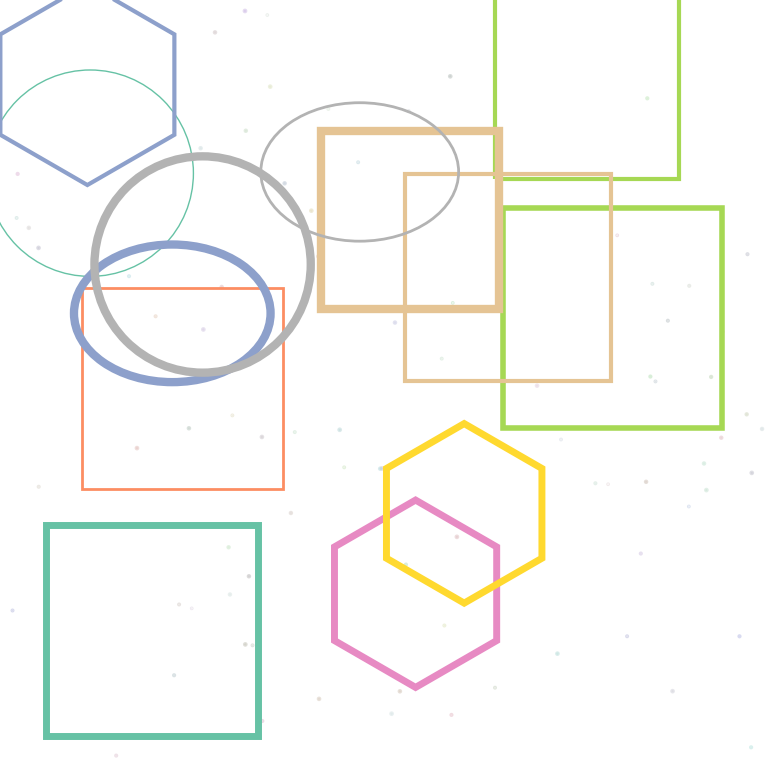[{"shape": "circle", "thickness": 0.5, "radius": 0.67, "center": [0.117, 0.775]}, {"shape": "square", "thickness": 2.5, "radius": 0.69, "center": [0.197, 0.181]}, {"shape": "square", "thickness": 1, "radius": 0.65, "center": [0.237, 0.496]}, {"shape": "oval", "thickness": 3, "radius": 0.64, "center": [0.224, 0.593]}, {"shape": "hexagon", "thickness": 1.5, "radius": 0.65, "center": [0.113, 0.89]}, {"shape": "hexagon", "thickness": 2.5, "radius": 0.61, "center": [0.54, 0.229]}, {"shape": "square", "thickness": 1.5, "radius": 0.6, "center": [0.763, 0.886]}, {"shape": "square", "thickness": 2, "radius": 0.71, "center": [0.795, 0.587]}, {"shape": "hexagon", "thickness": 2.5, "radius": 0.58, "center": [0.603, 0.333]}, {"shape": "square", "thickness": 1.5, "radius": 0.67, "center": [0.66, 0.64]}, {"shape": "square", "thickness": 3, "radius": 0.58, "center": [0.532, 0.714]}, {"shape": "circle", "thickness": 3, "radius": 0.7, "center": [0.263, 0.657]}, {"shape": "oval", "thickness": 1, "radius": 0.64, "center": [0.467, 0.777]}]